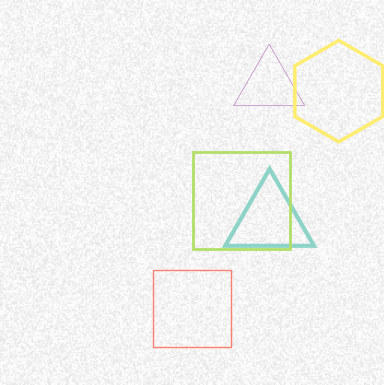[{"shape": "triangle", "thickness": 3, "radius": 0.67, "center": [0.7, 0.428]}, {"shape": "square", "thickness": 1, "radius": 0.5, "center": [0.499, 0.198]}, {"shape": "square", "thickness": 2, "radius": 0.63, "center": [0.626, 0.479]}, {"shape": "triangle", "thickness": 0.5, "radius": 0.53, "center": [0.699, 0.779]}, {"shape": "hexagon", "thickness": 2.5, "radius": 0.66, "center": [0.88, 0.763]}]